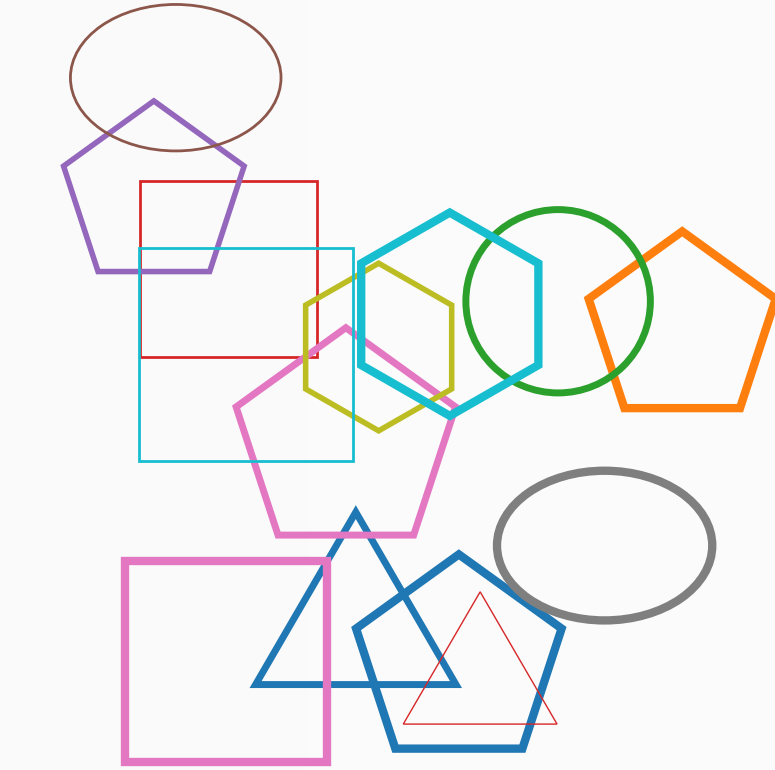[{"shape": "triangle", "thickness": 2.5, "radius": 0.75, "center": [0.459, 0.186]}, {"shape": "pentagon", "thickness": 3, "radius": 0.7, "center": [0.592, 0.141]}, {"shape": "pentagon", "thickness": 3, "radius": 0.63, "center": [0.88, 0.573]}, {"shape": "circle", "thickness": 2.5, "radius": 0.6, "center": [0.72, 0.609]}, {"shape": "square", "thickness": 1, "radius": 0.57, "center": [0.294, 0.651]}, {"shape": "triangle", "thickness": 0.5, "radius": 0.57, "center": [0.62, 0.117]}, {"shape": "pentagon", "thickness": 2, "radius": 0.61, "center": [0.199, 0.746]}, {"shape": "oval", "thickness": 1, "radius": 0.68, "center": [0.227, 0.899]}, {"shape": "square", "thickness": 3, "radius": 0.65, "center": [0.291, 0.141]}, {"shape": "pentagon", "thickness": 2.5, "radius": 0.74, "center": [0.446, 0.426]}, {"shape": "oval", "thickness": 3, "radius": 0.69, "center": [0.78, 0.291]}, {"shape": "hexagon", "thickness": 2, "radius": 0.54, "center": [0.489, 0.549]}, {"shape": "hexagon", "thickness": 3, "radius": 0.66, "center": [0.58, 0.592]}, {"shape": "square", "thickness": 1, "radius": 0.69, "center": [0.317, 0.54]}]